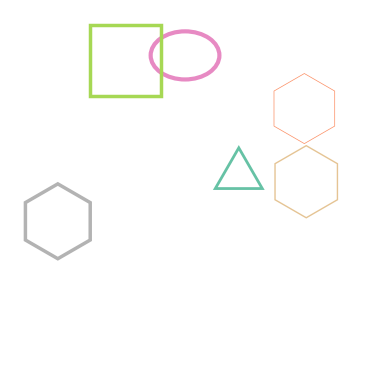[{"shape": "triangle", "thickness": 2, "radius": 0.35, "center": [0.62, 0.546]}, {"shape": "hexagon", "thickness": 0.5, "radius": 0.46, "center": [0.791, 0.718]}, {"shape": "oval", "thickness": 3, "radius": 0.45, "center": [0.481, 0.856]}, {"shape": "square", "thickness": 2.5, "radius": 0.46, "center": [0.325, 0.843]}, {"shape": "hexagon", "thickness": 1, "radius": 0.47, "center": [0.795, 0.528]}, {"shape": "hexagon", "thickness": 2.5, "radius": 0.49, "center": [0.15, 0.425]}]